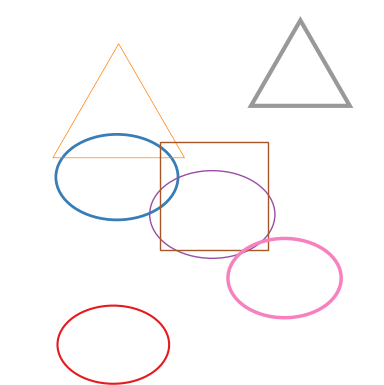[{"shape": "oval", "thickness": 1.5, "radius": 0.73, "center": [0.294, 0.105]}, {"shape": "oval", "thickness": 2, "radius": 0.79, "center": [0.304, 0.54]}, {"shape": "oval", "thickness": 1, "radius": 0.81, "center": [0.551, 0.443]}, {"shape": "triangle", "thickness": 0.5, "radius": 0.99, "center": [0.308, 0.689]}, {"shape": "square", "thickness": 1, "radius": 0.7, "center": [0.555, 0.49]}, {"shape": "oval", "thickness": 2.5, "radius": 0.74, "center": [0.739, 0.278]}, {"shape": "triangle", "thickness": 3, "radius": 0.74, "center": [0.78, 0.799]}]